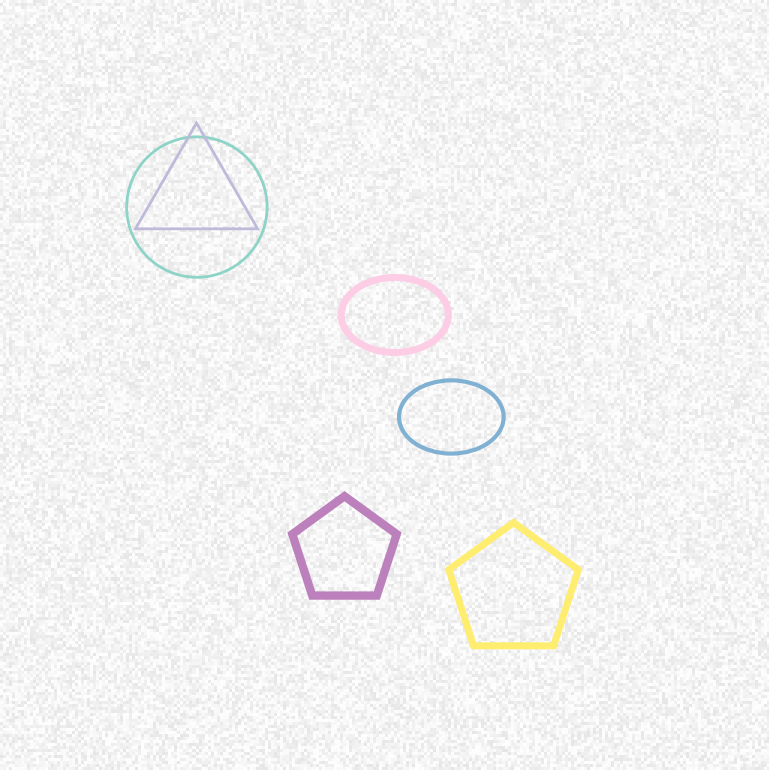[{"shape": "circle", "thickness": 1, "radius": 0.46, "center": [0.256, 0.731]}, {"shape": "triangle", "thickness": 1, "radius": 0.46, "center": [0.255, 0.749]}, {"shape": "oval", "thickness": 1.5, "radius": 0.34, "center": [0.586, 0.458]}, {"shape": "oval", "thickness": 2.5, "radius": 0.35, "center": [0.513, 0.591]}, {"shape": "pentagon", "thickness": 3, "radius": 0.36, "center": [0.447, 0.284]}, {"shape": "pentagon", "thickness": 2.5, "radius": 0.44, "center": [0.667, 0.233]}]